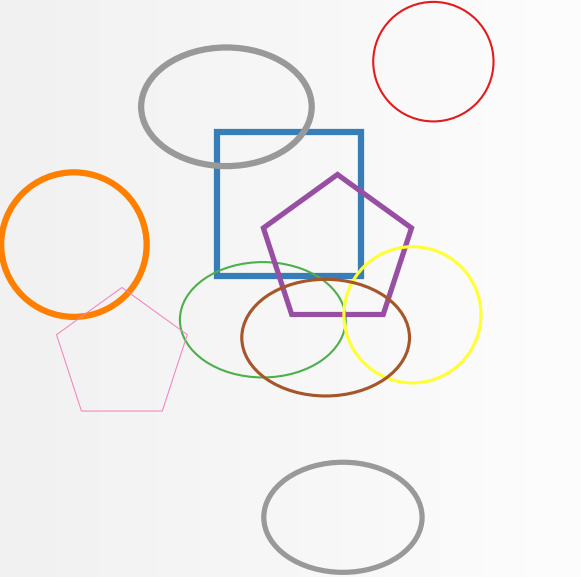[{"shape": "circle", "thickness": 1, "radius": 0.52, "center": [0.746, 0.892]}, {"shape": "square", "thickness": 3, "radius": 0.62, "center": [0.498, 0.646]}, {"shape": "oval", "thickness": 1, "radius": 0.71, "center": [0.452, 0.445]}, {"shape": "pentagon", "thickness": 2.5, "radius": 0.67, "center": [0.581, 0.563]}, {"shape": "circle", "thickness": 3, "radius": 0.63, "center": [0.127, 0.576]}, {"shape": "circle", "thickness": 1.5, "radius": 0.59, "center": [0.71, 0.454]}, {"shape": "oval", "thickness": 1.5, "radius": 0.72, "center": [0.56, 0.414]}, {"shape": "pentagon", "thickness": 0.5, "radius": 0.59, "center": [0.21, 0.383]}, {"shape": "oval", "thickness": 3, "radius": 0.73, "center": [0.39, 0.814]}, {"shape": "oval", "thickness": 2.5, "radius": 0.68, "center": [0.59, 0.103]}]